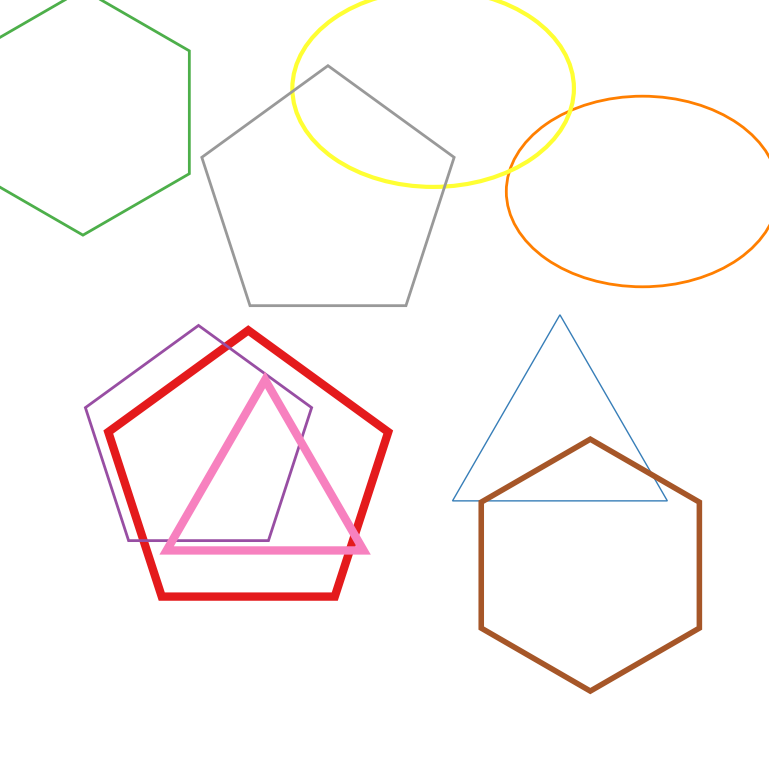[{"shape": "pentagon", "thickness": 3, "radius": 0.96, "center": [0.322, 0.38]}, {"shape": "triangle", "thickness": 0.5, "radius": 0.81, "center": [0.727, 0.43]}, {"shape": "hexagon", "thickness": 1, "radius": 0.8, "center": [0.108, 0.854]}, {"shape": "pentagon", "thickness": 1, "radius": 0.77, "center": [0.258, 0.423]}, {"shape": "oval", "thickness": 1, "radius": 0.88, "center": [0.834, 0.751]}, {"shape": "oval", "thickness": 1.5, "radius": 0.91, "center": [0.563, 0.885]}, {"shape": "hexagon", "thickness": 2, "radius": 0.82, "center": [0.767, 0.266]}, {"shape": "triangle", "thickness": 3, "radius": 0.74, "center": [0.344, 0.359]}, {"shape": "pentagon", "thickness": 1, "radius": 0.86, "center": [0.426, 0.742]}]